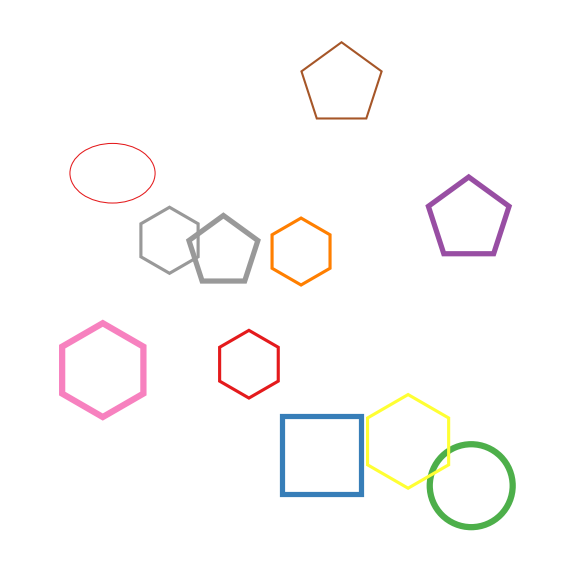[{"shape": "oval", "thickness": 0.5, "radius": 0.37, "center": [0.195, 0.699]}, {"shape": "hexagon", "thickness": 1.5, "radius": 0.29, "center": [0.431, 0.368]}, {"shape": "square", "thickness": 2.5, "radius": 0.34, "center": [0.557, 0.211]}, {"shape": "circle", "thickness": 3, "radius": 0.36, "center": [0.816, 0.158]}, {"shape": "pentagon", "thickness": 2.5, "radius": 0.37, "center": [0.812, 0.619]}, {"shape": "hexagon", "thickness": 1.5, "radius": 0.29, "center": [0.521, 0.564]}, {"shape": "hexagon", "thickness": 1.5, "radius": 0.41, "center": [0.707, 0.235]}, {"shape": "pentagon", "thickness": 1, "radius": 0.36, "center": [0.591, 0.853]}, {"shape": "hexagon", "thickness": 3, "radius": 0.41, "center": [0.178, 0.358]}, {"shape": "pentagon", "thickness": 2.5, "radius": 0.31, "center": [0.387, 0.563]}, {"shape": "hexagon", "thickness": 1.5, "radius": 0.29, "center": [0.294, 0.583]}]